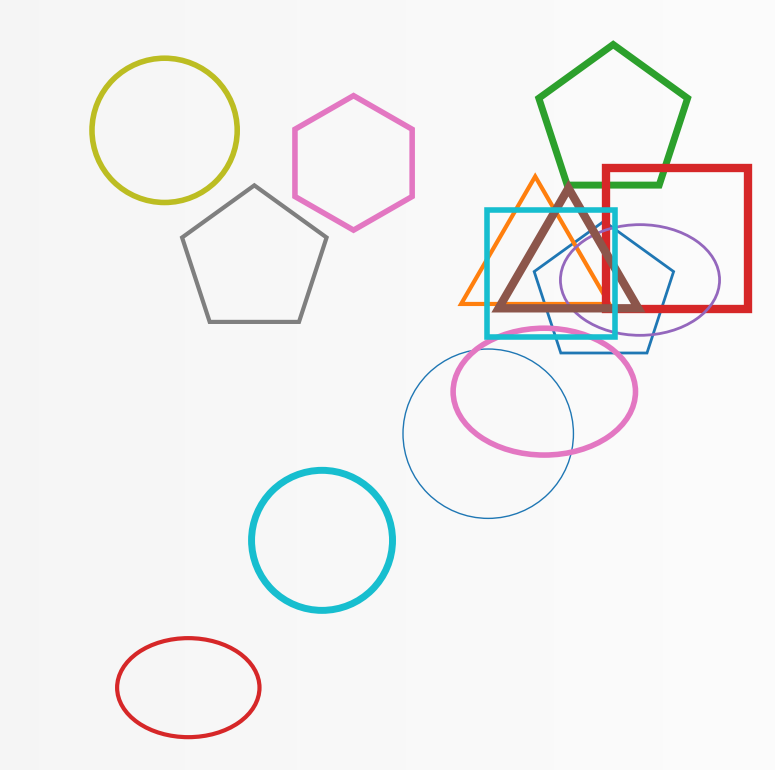[{"shape": "pentagon", "thickness": 1, "radius": 0.47, "center": [0.779, 0.618]}, {"shape": "circle", "thickness": 0.5, "radius": 0.55, "center": [0.63, 0.437]}, {"shape": "triangle", "thickness": 1.5, "radius": 0.55, "center": [0.691, 0.66]}, {"shape": "pentagon", "thickness": 2.5, "radius": 0.5, "center": [0.791, 0.841]}, {"shape": "oval", "thickness": 1.5, "radius": 0.46, "center": [0.243, 0.107]}, {"shape": "square", "thickness": 3, "radius": 0.46, "center": [0.874, 0.69]}, {"shape": "oval", "thickness": 1, "radius": 0.51, "center": [0.826, 0.636]}, {"shape": "triangle", "thickness": 3, "radius": 0.52, "center": [0.733, 0.652]}, {"shape": "oval", "thickness": 2, "radius": 0.59, "center": [0.702, 0.491]}, {"shape": "hexagon", "thickness": 2, "radius": 0.44, "center": [0.456, 0.788]}, {"shape": "pentagon", "thickness": 1.5, "radius": 0.49, "center": [0.328, 0.661]}, {"shape": "circle", "thickness": 2, "radius": 0.47, "center": [0.212, 0.831]}, {"shape": "square", "thickness": 2, "radius": 0.41, "center": [0.711, 0.644]}, {"shape": "circle", "thickness": 2.5, "radius": 0.45, "center": [0.416, 0.298]}]